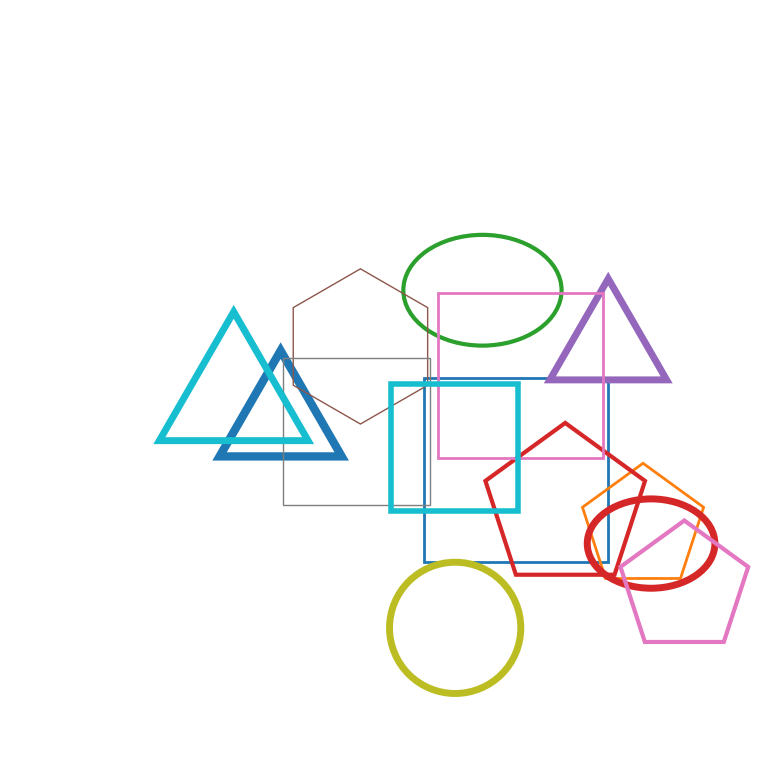[{"shape": "triangle", "thickness": 3, "radius": 0.46, "center": [0.364, 0.453]}, {"shape": "square", "thickness": 1, "radius": 0.6, "center": [0.67, 0.39]}, {"shape": "pentagon", "thickness": 1, "radius": 0.41, "center": [0.835, 0.316]}, {"shape": "oval", "thickness": 1.5, "radius": 0.51, "center": [0.627, 0.623]}, {"shape": "oval", "thickness": 2.5, "radius": 0.41, "center": [0.846, 0.294]}, {"shape": "pentagon", "thickness": 1.5, "radius": 0.54, "center": [0.734, 0.342]}, {"shape": "triangle", "thickness": 2.5, "radius": 0.44, "center": [0.79, 0.55]}, {"shape": "hexagon", "thickness": 0.5, "radius": 0.5, "center": [0.468, 0.55]}, {"shape": "pentagon", "thickness": 1.5, "radius": 0.44, "center": [0.889, 0.237]}, {"shape": "square", "thickness": 1, "radius": 0.54, "center": [0.676, 0.512]}, {"shape": "square", "thickness": 0.5, "radius": 0.48, "center": [0.462, 0.439]}, {"shape": "circle", "thickness": 2.5, "radius": 0.43, "center": [0.591, 0.185]}, {"shape": "square", "thickness": 2, "radius": 0.41, "center": [0.59, 0.419]}, {"shape": "triangle", "thickness": 2.5, "radius": 0.56, "center": [0.304, 0.484]}]